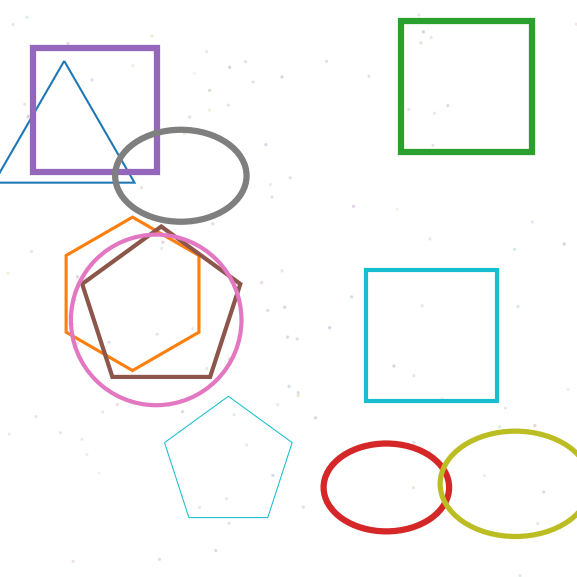[{"shape": "triangle", "thickness": 1, "radius": 0.7, "center": [0.111, 0.753]}, {"shape": "hexagon", "thickness": 1.5, "radius": 0.66, "center": [0.229, 0.49]}, {"shape": "square", "thickness": 3, "radius": 0.57, "center": [0.808, 0.849]}, {"shape": "oval", "thickness": 3, "radius": 0.54, "center": [0.669, 0.155]}, {"shape": "square", "thickness": 3, "radius": 0.54, "center": [0.165, 0.809]}, {"shape": "pentagon", "thickness": 2, "radius": 0.72, "center": [0.279, 0.463]}, {"shape": "circle", "thickness": 2, "radius": 0.74, "center": [0.27, 0.445]}, {"shape": "oval", "thickness": 3, "radius": 0.57, "center": [0.313, 0.695]}, {"shape": "oval", "thickness": 2.5, "radius": 0.65, "center": [0.892, 0.161]}, {"shape": "pentagon", "thickness": 0.5, "radius": 0.58, "center": [0.395, 0.197]}, {"shape": "square", "thickness": 2, "radius": 0.57, "center": [0.747, 0.419]}]